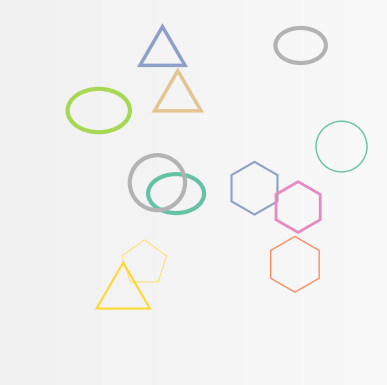[{"shape": "circle", "thickness": 1, "radius": 0.33, "center": [0.881, 0.619]}, {"shape": "oval", "thickness": 3, "radius": 0.36, "center": [0.454, 0.497]}, {"shape": "hexagon", "thickness": 1, "radius": 0.36, "center": [0.761, 0.313]}, {"shape": "hexagon", "thickness": 1.5, "radius": 0.34, "center": [0.657, 0.511]}, {"shape": "triangle", "thickness": 2.5, "radius": 0.34, "center": [0.419, 0.864]}, {"shape": "hexagon", "thickness": 2, "radius": 0.33, "center": [0.769, 0.462]}, {"shape": "oval", "thickness": 3, "radius": 0.4, "center": [0.255, 0.713]}, {"shape": "triangle", "thickness": 1.5, "radius": 0.4, "center": [0.318, 0.238]}, {"shape": "pentagon", "thickness": 0.5, "radius": 0.3, "center": [0.372, 0.317]}, {"shape": "triangle", "thickness": 2.5, "radius": 0.35, "center": [0.459, 0.747]}, {"shape": "oval", "thickness": 3, "radius": 0.33, "center": [0.776, 0.882]}, {"shape": "circle", "thickness": 3, "radius": 0.36, "center": [0.406, 0.526]}]